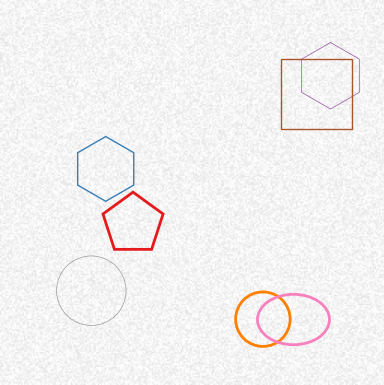[{"shape": "pentagon", "thickness": 2, "radius": 0.41, "center": [0.346, 0.419]}, {"shape": "hexagon", "thickness": 1, "radius": 0.42, "center": [0.275, 0.561]}, {"shape": "hexagon", "thickness": 0.5, "radius": 0.43, "center": [0.858, 0.803]}, {"shape": "circle", "thickness": 2, "radius": 0.35, "center": [0.683, 0.171]}, {"shape": "square", "thickness": 1, "radius": 0.46, "center": [0.822, 0.755]}, {"shape": "oval", "thickness": 2, "radius": 0.47, "center": [0.762, 0.17]}, {"shape": "circle", "thickness": 0.5, "radius": 0.45, "center": [0.237, 0.245]}]